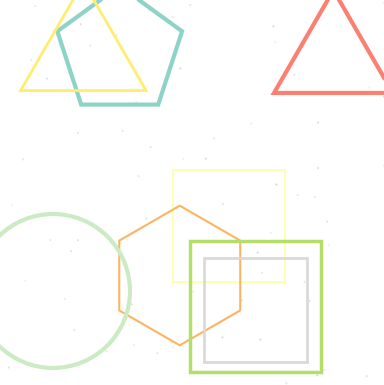[{"shape": "pentagon", "thickness": 3, "radius": 0.85, "center": [0.311, 0.866]}, {"shape": "square", "thickness": 1.5, "radius": 0.73, "center": [0.595, 0.412]}, {"shape": "triangle", "thickness": 3, "radius": 0.89, "center": [0.866, 0.848]}, {"shape": "hexagon", "thickness": 1.5, "radius": 0.91, "center": [0.467, 0.284]}, {"shape": "square", "thickness": 2.5, "radius": 0.85, "center": [0.664, 0.204]}, {"shape": "square", "thickness": 2, "radius": 0.67, "center": [0.664, 0.195]}, {"shape": "circle", "thickness": 3, "radius": 1.0, "center": [0.138, 0.244]}, {"shape": "triangle", "thickness": 2, "radius": 0.94, "center": [0.216, 0.859]}]